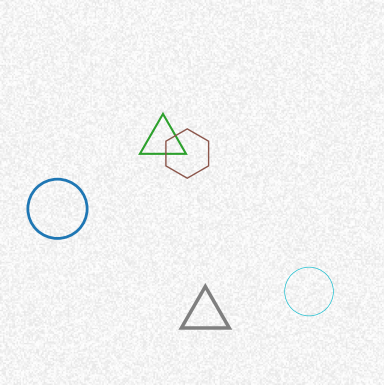[{"shape": "circle", "thickness": 2, "radius": 0.38, "center": [0.149, 0.458]}, {"shape": "triangle", "thickness": 1.5, "radius": 0.35, "center": [0.423, 0.635]}, {"shape": "hexagon", "thickness": 1, "radius": 0.32, "center": [0.486, 0.601]}, {"shape": "triangle", "thickness": 2.5, "radius": 0.36, "center": [0.533, 0.184]}, {"shape": "circle", "thickness": 0.5, "radius": 0.32, "center": [0.803, 0.243]}]